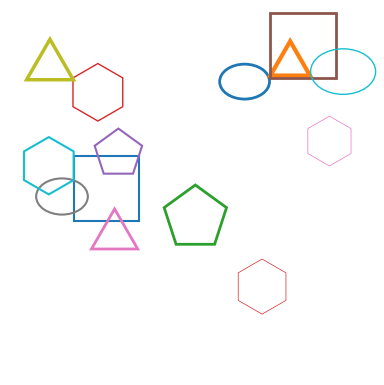[{"shape": "square", "thickness": 1.5, "radius": 0.42, "center": [0.276, 0.511]}, {"shape": "oval", "thickness": 2, "radius": 0.32, "center": [0.635, 0.788]}, {"shape": "triangle", "thickness": 3, "radius": 0.3, "center": [0.754, 0.833]}, {"shape": "pentagon", "thickness": 2, "radius": 0.43, "center": [0.507, 0.434]}, {"shape": "hexagon", "thickness": 0.5, "radius": 0.36, "center": [0.681, 0.256]}, {"shape": "hexagon", "thickness": 1, "radius": 0.37, "center": [0.254, 0.76]}, {"shape": "pentagon", "thickness": 1.5, "radius": 0.32, "center": [0.308, 0.601]}, {"shape": "square", "thickness": 2, "radius": 0.43, "center": [0.787, 0.882]}, {"shape": "triangle", "thickness": 2, "radius": 0.35, "center": [0.298, 0.388]}, {"shape": "hexagon", "thickness": 0.5, "radius": 0.32, "center": [0.856, 0.634]}, {"shape": "oval", "thickness": 1.5, "radius": 0.34, "center": [0.161, 0.49]}, {"shape": "triangle", "thickness": 2.5, "radius": 0.35, "center": [0.13, 0.828]}, {"shape": "oval", "thickness": 1, "radius": 0.42, "center": [0.891, 0.814]}, {"shape": "hexagon", "thickness": 1.5, "radius": 0.37, "center": [0.127, 0.569]}]